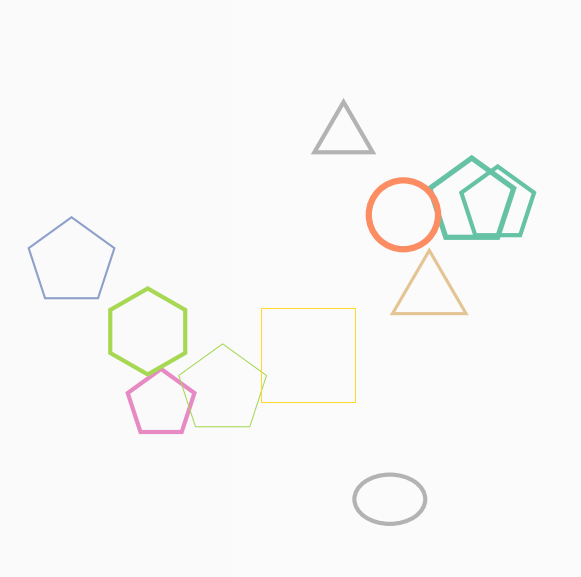[{"shape": "pentagon", "thickness": 2.5, "radius": 0.38, "center": [0.812, 0.65]}, {"shape": "pentagon", "thickness": 2, "radius": 0.33, "center": [0.856, 0.645]}, {"shape": "circle", "thickness": 3, "radius": 0.3, "center": [0.694, 0.627]}, {"shape": "pentagon", "thickness": 1, "radius": 0.39, "center": [0.123, 0.545]}, {"shape": "pentagon", "thickness": 2, "radius": 0.3, "center": [0.277, 0.3]}, {"shape": "hexagon", "thickness": 2, "radius": 0.37, "center": [0.254, 0.425]}, {"shape": "pentagon", "thickness": 0.5, "radius": 0.4, "center": [0.383, 0.324]}, {"shape": "square", "thickness": 0.5, "radius": 0.4, "center": [0.53, 0.384]}, {"shape": "triangle", "thickness": 1.5, "radius": 0.37, "center": [0.739, 0.493]}, {"shape": "oval", "thickness": 2, "radius": 0.3, "center": [0.671, 0.135]}, {"shape": "triangle", "thickness": 2, "radius": 0.29, "center": [0.591, 0.764]}]